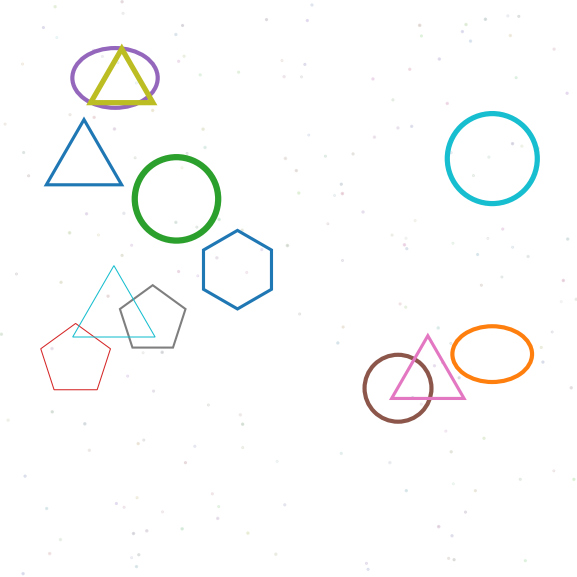[{"shape": "triangle", "thickness": 1.5, "radius": 0.38, "center": [0.145, 0.717]}, {"shape": "hexagon", "thickness": 1.5, "radius": 0.34, "center": [0.411, 0.532]}, {"shape": "oval", "thickness": 2, "radius": 0.34, "center": [0.852, 0.386]}, {"shape": "circle", "thickness": 3, "radius": 0.36, "center": [0.306, 0.655]}, {"shape": "pentagon", "thickness": 0.5, "radius": 0.32, "center": [0.131, 0.376]}, {"shape": "oval", "thickness": 2, "radius": 0.37, "center": [0.199, 0.864]}, {"shape": "circle", "thickness": 2, "radius": 0.29, "center": [0.689, 0.327]}, {"shape": "triangle", "thickness": 1.5, "radius": 0.36, "center": [0.741, 0.345]}, {"shape": "pentagon", "thickness": 1, "radius": 0.3, "center": [0.264, 0.446]}, {"shape": "triangle", "thickness": 2.5, "radius": 0.31, "center": [0.211, 0.852]}, {"shape": "circle", "thickness": 2.5, "radius": 0.39, "center": [0.852, 0.725]}, {"shape": "triangle", "thickness": 0.5, "radius": 0.41, "center": [0.197, 0.457]}]